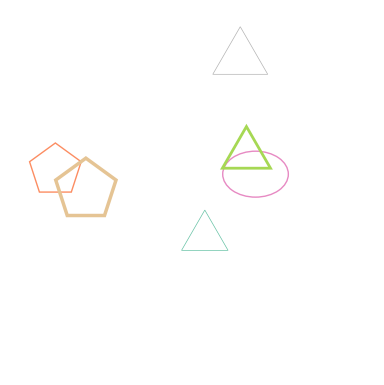[{"shape": "triangle", "thickness": 0.5, "radius": 0.35, "center": [0.532, 0.385]}, {"shape": "pentagon", "thickness": 1, "radius": 0.35, "center": [0.144, 0.558]}, {"shape": "oval", "thickness": 1, "radius": 0.43, "center": [0.664, 0.548]}, {"shape": "triangle", "thickness": 2, "radius": 0.36, "center": [0.64, 0.599]}, {"shape": "pentagon", "thickness": 2.5, "radius": 0.41, "center": [0.223, 0.507]}, {"shape": "triangle", "thickness": 0.5, "radius": 0.41, "center": [0.624, 0.848]}]